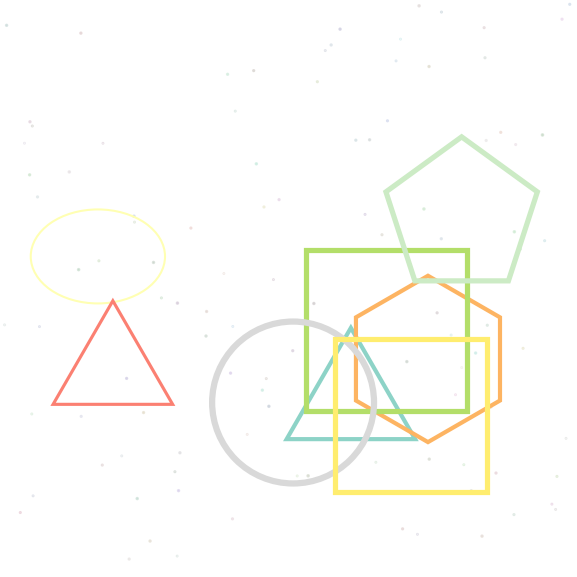[{"shape": "triangle", "thickness": 2, "radius": 0.64, "center": [0.608, 0.303]}, {"shape": "oval", "thickness": 1, "radius": 0.58, "center": [0.169, 0.555]}, {"shape": "triangle", "thickness": 1.5, "radius": 0.6, "center": [0.195, 0.359]}, {"shape": "hexagon", "thickness": 2, "radius": 0.72, "center": [0.741, 0.378]}, {"shape": "square", "thickness": 2.5, "radius": 0.69, "center": [0.669, 0.427]}, {"shape": "circle", "thickness": 3, "radius": 0.7, "center": [0.507, 0.302]}, {"shape": "pentagon", "thickness": 2.5, "radius": 0.69, "center": [0.799, 0.624]}, {"shape": "square", "thickness": 2.5, "radius": 0.66, "center": [0.712, 0.28]}]